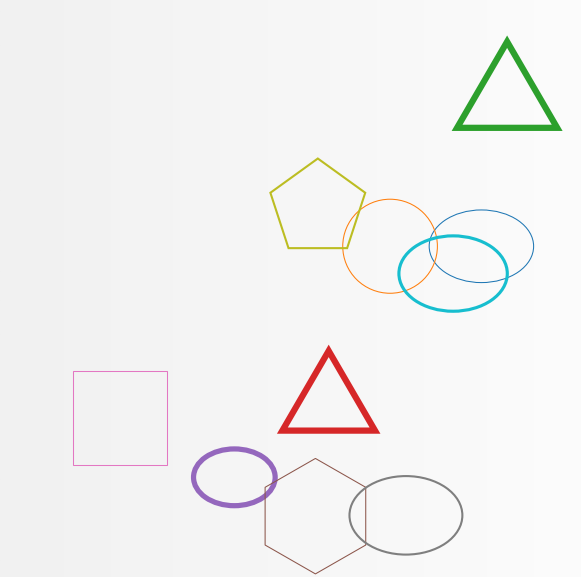[{"shape": "oval", "thickness": 0.5, "radius": 0.45, "center": [0.828, 0.573]}, {"shape": "circle", "thickness": 0.5, "radius": 0.41, "center": [0.671, 0.573]}, {"shape": "triangle", "thickness": 3, "radius": 0.5, "center": [0.872, 0.827]}, {"shape": "triangle", "thickness": 3, "radius": 0.46, "center": [0.565, 0.3]}, {"shape": "oval", "thickness": 2.5, "radius": 0.35, "center": [0.403, 0.173]}, {"shape": "hexagon", "thickness": 0.5, "radius": 0.5, "center": [0.543, 0.105]}, {"shape": "square", "thickness": 0.5, "radius": 0.41, "center": [0.207, 0.275]}, {"shape": "oval", "thickness": 1, "radius": 0.49, "center": [0.698, 0.107]}, {"shape": "pentagon", "thickness": 1, "radius": 0.43, "center": [0.547, 0.639]}, {"shape": "oval", "thickness": 1.5, "radius": 0.47, "center": [0.78, 0.525]}]